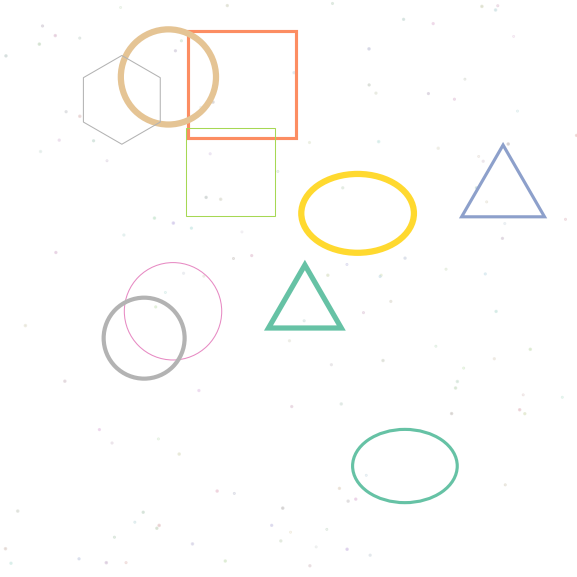[{"shape": "triangle", "thickness": 2.5, "radius": 0.36, "center": [0.528, 0.468]}, {"shape": "oval", "thickness": 1.5, "radius": 0.45, "center": [0.701, 0.192]}, {"shape": "square", "thickness": 1.5, "radius": 0.47, "center": [0.419, 0.853]}, {"shape": "triangle", "thickness": 1.5, "radius": 0.41, "center": [0.871, 0.665]}, {"shape": "circle", "thickness": 0.5, "radius": 0.42, "center": [0.3, 0.46]}, {"shape": "square", "thickness": 0.5, "radius": 0.38, "center": [0.399, 0.701]}, {"shape": "oval", "thickness": 3, "radius": 0.49, "center": [0.619, 0.63]}, {"shape": "circle", "thickness": 3, "radius": 0.41, "center": [0.292, 0.866]}, {"shape": "circle", "thickness": 2, "radius": 0.35, "center": [0.25, 0.414]}, {"shape": "hexagon", "thickness": 0.5, "radius": 0.38, "center": [0.211, 0.826]}]